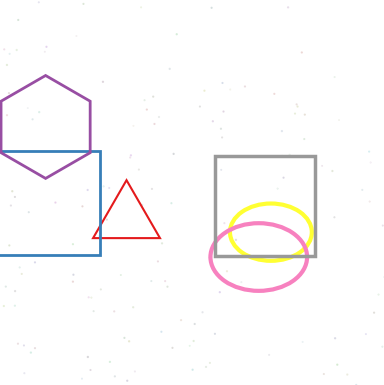[{"shape": "triangle", "thickness": 1.5, "radius": 0.5, "center": [0.329, 0.432]}, {"shape": "square", "thickness": 2, "radius": 0.67, "center": [0.127, 0.473]}, {"shape": "hexagon", "thickness": 2, "radius": 0.67, "center": [0.118, 0.67]}, {"shape": "oval", "thickness": 3, "radius": 0.53, "center": [0.704, 0.397]}, {"shape": "oval", "thickness": 3, "radius": 0.63, "center": [0.672, 0.332]}, {"shape": "square", "thickness": 2.5, "radius": 0.65, "center": [0.688, 0.465]}]